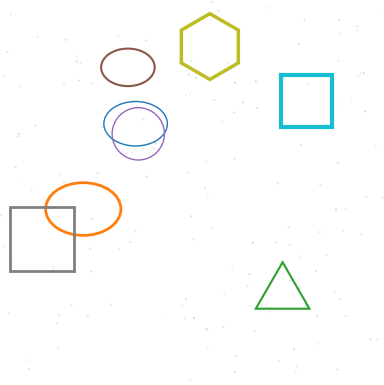[{"shape": "oval", "thickness": 1, "radius": 0.41, "center": [0.352, 0.679]}, {"shape": "oval", "thickness": 2, "radius": 0.49, "center": [0.216, 0.457]}, {"shape": "triangle", "thickness": 1.5, "radius": 0.4, "center": [0.734, 0.238]}, {"shape": "circle", "thickness": 1, "radius": 0.34, "center": [0.359, 0.652]}, {"shape": "oval", "thickness": 1.5, "radius": 0.35, "center": [0.332, 0.825]}, {"shape": "square", "thickness": 2, "radius": 0.41, "center": [0.109, 0.379]}, {"shape": "hexagon", "thickness": 2.5, "radius": 0.43, "center": [0.545, 0.879]}, {"shape": "square", "thickness": 3, "radius": 0.34, "center": [0.796, 0.738]}]